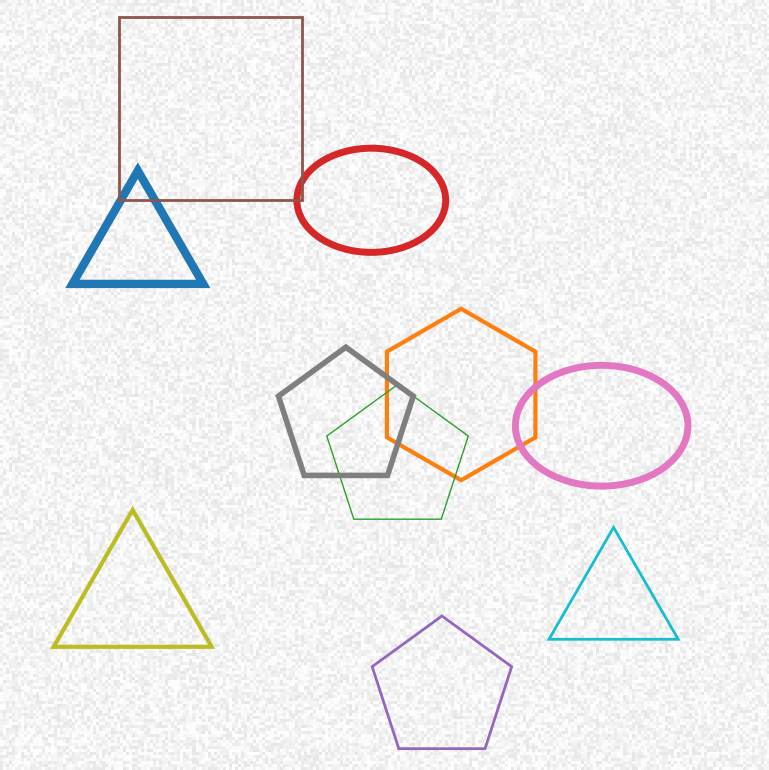[{"shape": "triangle", "thickness": 3, "radius": 0.49, "center": [0.179, 0.68]}, {"shape": "hexagon", "thickness": 1.5, "radius": 0.56, "center": [0.599, 0.488]}, {"shape": "pentagon", "thickness": 0.5, "radius": 0.48, "center": [0.516, 0.404]}, {"shape": "oval", "thickness": 2.5, "radius": 0.48, "center": [0.482, 0.74]}, {"shape": "pentagon", "thickness": 1, "radius": 0.48, "center": [0.574, 0.105]}, {"shape": "square", "thickness": 1, "radius": 0.59, "center": [0.273, 0.859]}, {"shape": "oval", "thickness": 2.5, "radius": 0.56, "center": [0.781, 0.447]}, {"shape": "pentagon", "thickness": 2, "radius": 0.46, "center": [0.449, 0.457]}, {"shape": "triangle", "thickness": 1.5, "radius": 0.59, "center": [0.172, 0.219]}, {"shape": "triangle", "thickness": 1, "radius": 0.48, "center": [0.797, 0.218]}]